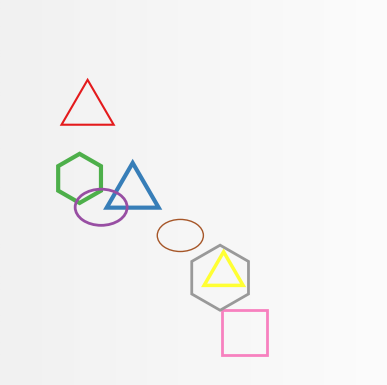[{"shape": "triangle", "thickness": 1.5, "radius": 0.39, "center": [0.226, 0.715]}, {"shape": "triangle", "thickness": 3, "radius": 0.39, "center": [0.342, 0.499]}, {"shape": "hexagon", "thickness": 3, "radius": 0.32, "center": [0.205, 0.537]}, {"shape": "oval", "thickness": 2, "radius": 0.34, "center": [0.261, 0.462]}, {"shape": "triangle", "thickness": 2.5, "radius": 0.29, "center": [0.577, 0.288]}, {"shape": "oval", "thickness": 1, "radius": 0.3, "center": [0.465, 0.388]}, {"shape": "square", "thickness": 2, "radius": 0.29, "center": [0.631, 0.136]}, {"shape": "hexagon", "thickness": 2, "radius": 0.42, "center": [0.568, 0.279]}]